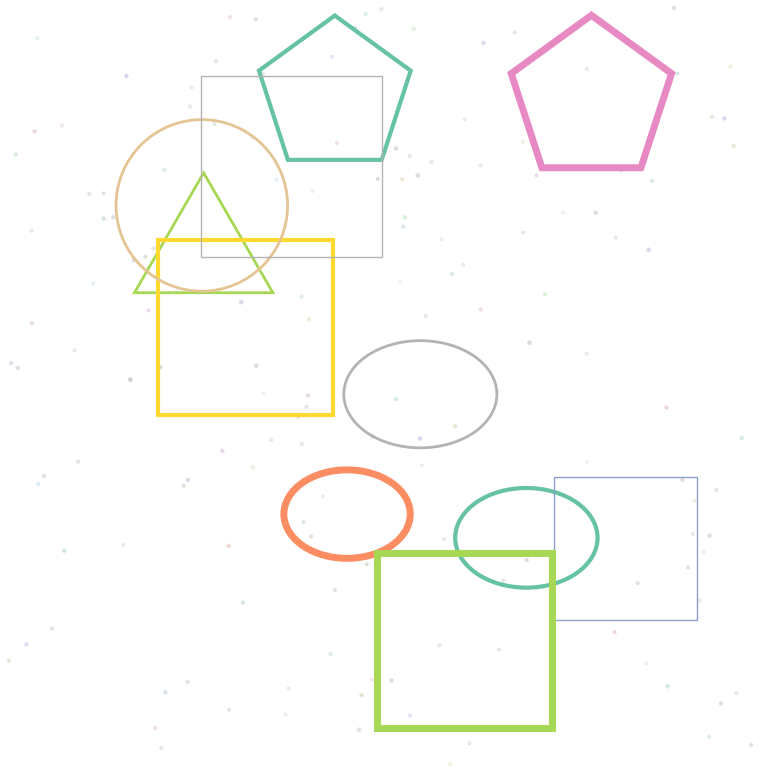[{"shape": "pentagon", "thickness": 1.5, "radius": 0.52, "center": [0.435, 0.876]}, {"shape": "oval", "thickness": 1.5, "radius": 0.46, "center": [0.684, 0.302]}, {"shape": "oval", "thickness": 2.5, "radius": 0.41, "center": [0.451, 0.332]}, {"shape": "square", "thickness": 0.5, "radius": 0.46, "center": [0.812, 0.288]}, {"shape": "pentagon", "thickness": 2.5, "radius": 0.55, "center": [0.768, 0.871]}, {"shape": "square", "thickness": 2.5, "radius": 0.57, "center": [0.603, 0.168]}, {"shape": "triangle", "thickness": 1, "radius": 0.52, "center": [0.264, 0.672]}, {"shape": "square", "thickness": 1.5, "radius": 0.57, "center": [0.319, 0.575]}, {"shape": "circle", "thickness": 1, "radius": 0.56, "center": [0.262, 0.733]}, {"shape": "oval", "thickness": 1, "radius": 0.5, "center": [0.546, 0.488]}, {"shape": "square", "thickness": 0.5, "radius": 0.59, "center": [0.379, 0.783]}]